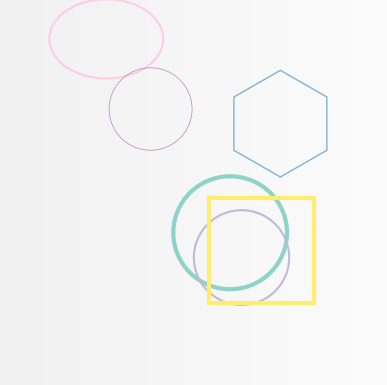[{"shape": "circle", "thickness": 3, "radius": 0.73, "center": [0.594, 0.395]}, {"shape": "circle", "thickness": 1.5, "radius": 0.62, "center": [0.623, 0.331]}, {"shape": "hexagon", "thickness": 1, "radius": 0.69, "center": [0.723, 0.679]}, {"shape": "oval", "thickness": 1.5, "radius": 0.73, "center": [0.274, 0.899]}, {"shape": "circle", "thickness": 0.5, "radius": 0.54, "center": [0.389, 0.717]}, {"shape": "square", "thickness": 3, "radius": 0.68, "center": [0.674, 0.349]}]